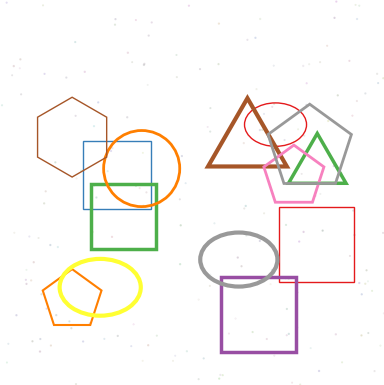[{"shape": "oval", "thickness": 1, "radius": 0.4, "center": [0.716, 0.676]}, {"shape": "square", "thickness": 1, "radius": 0.49, "center": [0.823, 0.366]}, {"shape": "square", "thickness": 1, "radius": 0.44, "center": [0.304, 0.545]}, {"shape": "square", "thickness": 2.5, "radius": 0.42, "center": [0.321, 0.438]}, {"shape": "triangle", "thickness": 2.5, "radius": 0.43, "center": [0.824, 0.567]}, {"shape": "square", "thickness": 2.5, "radius": 0.49, "center": [0.671, 0.182]}, {"shape": "circle", "thickness": 2, "radius": 0.49, "center": [0.368, 0.562]}, {"shape": "pentagon", "thickness": 1.5, "radius": 0.4, "center": [0.187, 0.221]}, {"shape": "oval", "thickness": 3, "radius": 0.53, "center": [0.26, 0.254]}, {"shape": "triangle", "thickness": 3, "radius": 0.59, "center": [0.643, 0.627]}, {"shape": "hexagon", "thickness": 1, "radius": 0.52, "center": [0.187, 0.644]}, {"shape": "pentagon", "thickness": 2, "radius": 0.41, "center": [0.763, 0.541]}, {"shape": "pentagon", "thickness": 2, "radius": 0.57, "center": [0.804, 0.616]}, {"shape": "oval", "thickness": 3, "radius": 0.5, "center": [0.62, 0.326]}]